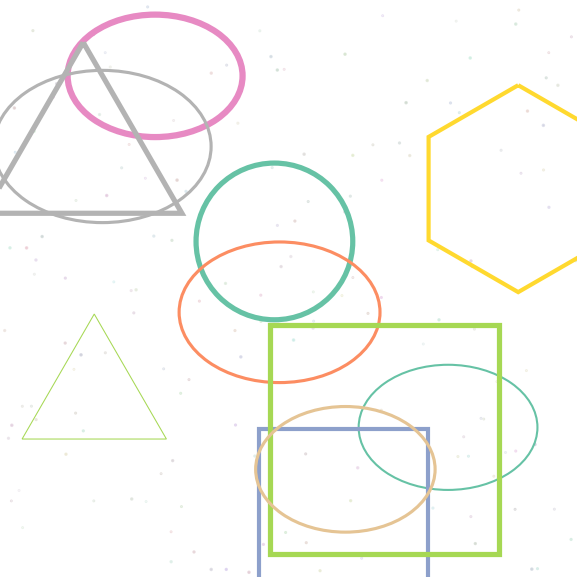[{"shape": "oval", "thickness": 1, "radius": 0.77, "center": [0.776, 0.259]}, {"shape": "circle", "thickness": 2.5, "radius": 0.68, "center": [0.475, 0.581]}, {"shape": "oval", "thickness": 1.5, "radius": 0.87, "center": [0.484, 0.458]}, {"shape": "square", "thickness": 2, "radius": 0.73, "center": [0.595, 0.11]}, {"shape": "oval", "thickness": 3, "radius": 0.76, "center": [0.269, 0.868]}, {"shape": "triangle", "thickness": 0.5, "radius": 0.72, "center": [0.163, 0.311]}, {"shape": "square", "thickness": 2.5, "radius": 0.99, "center": [0.666, 0.238]}, {"shape": "hexagon", "thickness": 2, "radius": 0.9, "center": [0.897, 0.672]}, {"shape": "oval", "thickness": 1.5, "radius": 0.78, "center": [0.598, 0.186]}, {"shape": "oval", "thickness": 1.5, "radius": 0.94, "center": [0.177, 0.745]}, {"shape": "triangle", "thickness": 2.5, "radius": 0.99, "center": [0.144, 0.728]}]